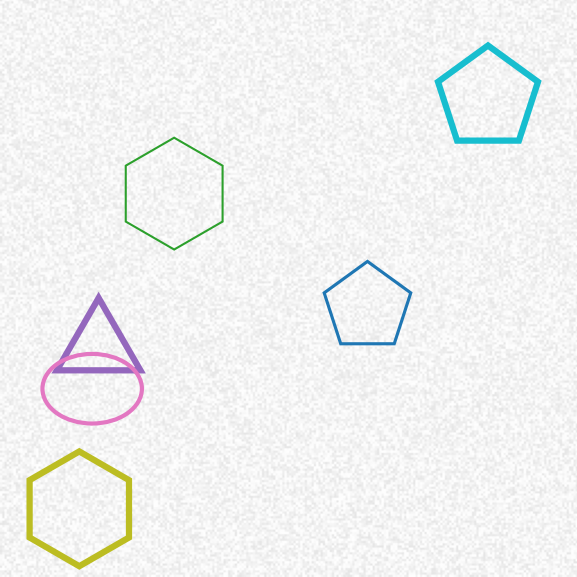[{"shape": "pentagon", "thickness": 1.5, "radius": 0.39, "center": [0.636, 0.468]}, {"shape": "hexagon", "thickness": 1, "radius": 0.48, "center": [0.302, 0.664]}, {"shape": "triangle", "thickness": 3, "radius": 0.42, "center": [0.171, 0.4]}, {"shape": "oval", "thickness": 2, "radius": 0.43, "center": [0.16, 0.326]}, {"shape": "hexagon", "thickness": 3, "radius": 0.5, "center": [0.137, 0.118]}, {"shape": "pentagon", "thickness": 3, "radius": 0.46, "center": [0.845, 0.829]}]